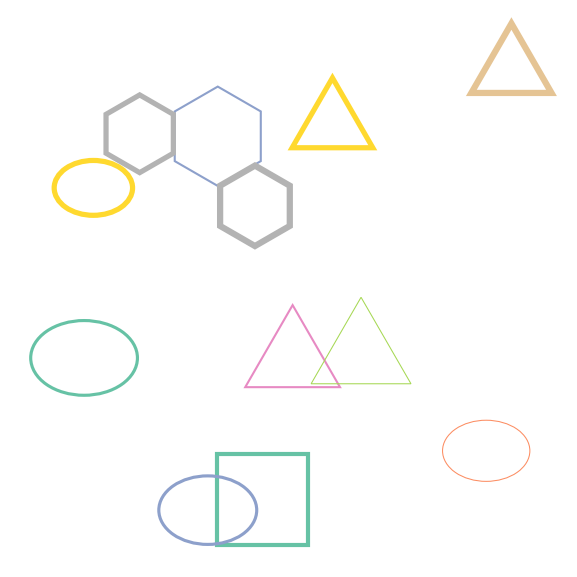[{"shape": "oval", "thickness": 1.5, "radius": 0.46, "center": [0.146, 0.379]}, {"shape": "square", "thickness": 2, "radius": 0.39, "center": [0.455, 0.134]}, {"shape": "oval", "thickness": 0.5, "radius": 0.38, "center": [0.842, 0.219]}, {"shape": "hexagon", "thickness": 1, "radius": 0.43, "center": [0.377, 0.763]}, {"shape": "oval", "thickness": 1.5, "radius": 0.42, "center": [0.36, 0.116]}, {"shape": "triangle", "thickness": 1, "radius": 0.47, "center": [0.507, 0.376]}, {"shape": "triangle", "thickness": 0.5, "radius": 0.5, "center": [0.625, 0.385]}, {"shape": "oval", "thickness": 2.5, "radius": 0.34, "center": [0.162, 0.674]}, {"shape": "triangle", "thickness": 2.5, "radius": 0.4, "center": [0.576, 0.784]}, {"shape": "triangle", "thickness": 3, "radius": 0.4, "center": [0.886, 0.878]}, {"shape": "hexagon", "thickness": 2.5, "radius": 0.34, "center": [0.242, 0.767]}, {"shape": "hexagon", "thickness": 3, "radius": 0.35, "center": [0.441, 0.643]}]